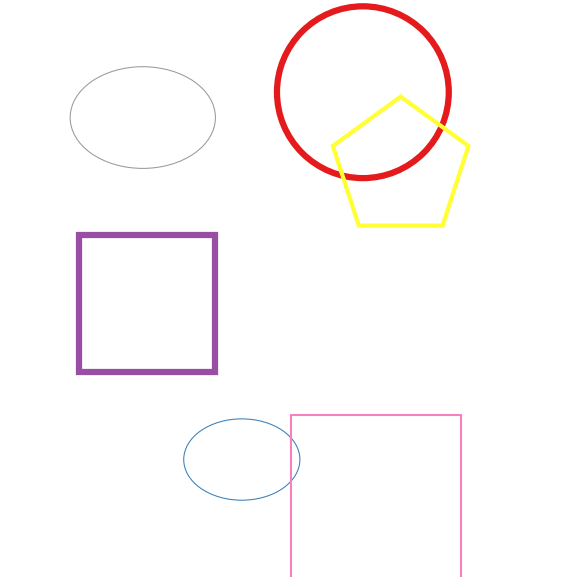[{"shape": "circle", "thickness": 3, "radius": 0.74, "center": [0.628, 0.839]}, {"shape": "oval", "thickness": 0.5, "radius": 0.5, "center": [0.419, 0.203]}, {"shape": "square", "thickness": 3, "radius": 0.59, "center": [0.255, 0.473]}, {"shape": "pentagon", "thickness": 2, "radius": 0.62, "center": [0.694, 0.708]}, {"shape": "square", "thickness": 1, "radius": 0.73, "center": [0.651, 0.135]}, {"shape": "oval", "thickness": 0.5, "radius": 0.63, "center": [0.247, 0.796]}]